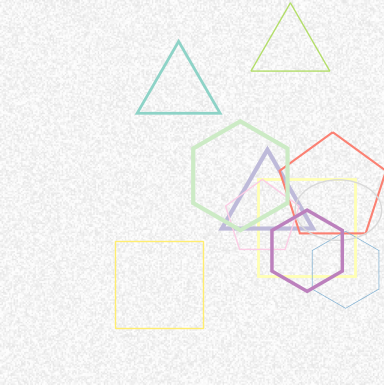[{"shape": "triangle", "thickness": 2, "radius": 0.62, "center": [0.464, 0.768]}, {"shape": "square", "thickness": 2, "radius": 0.63, "center": [0.795, 0.408]}, {"shape": "triangle", "thickness": 3, "radius": 0.68, "center": [0.695, 0.475]}, {"shape": "pentagon", "thickness": 1.5, "radius": 0.73, "center": [0.864, 0.511]}, {"shape": "hexagon", "thickness": 0.5, "radius": 0.5, "center": [0.898, 0.299]}, {"shape": "triangle", "thickness": 1, "radius": 0.59, "center": [0.754, 0.874]}, {"shape": "pentagon", "thickness": 1, "radius": 0.5, "center": [0.681, 0.434]}, {"shape": "oval", "thickness": 1, "radius": 0.56, "center": [0.879, 0.454]}, {"shape": "hexagon", "thickness": 2.5, "radius": 0.53, "center": [0.798, 0.349]}, {"shape": "hexagon", "thickness": 3, "radius": 0.71, "center": [0.624, 0.543]}, {"shape": "square", "thickness": 1, "radius": 0.57, "center": [0.413, 0.262]}]